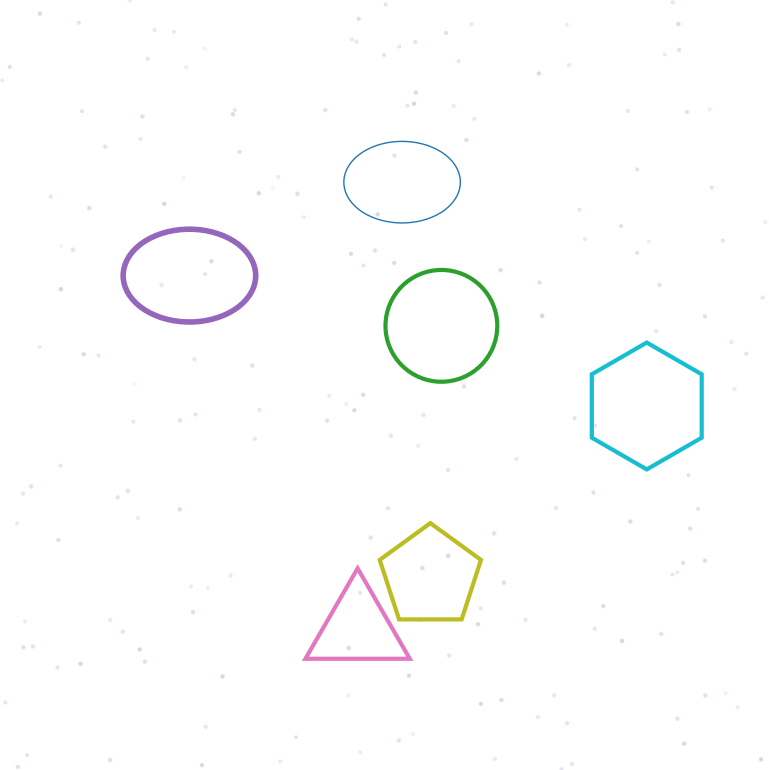[{"shape": "oval", "thickness": 0.5, "radius": 0.38, "center": [0.522, 0.763]}, {"shape": "circle", "thickness": 1.5, "radius": 0.36, "center": [0.573, 0.577]}, {"shape": "oval", "thickness": 2, "radius": 0.43, "center": [0.246, 0.642]}, {"shape": "triangle", "thickness": 1.5, "radius": 0.39, "center": [0.464, 0.184]}, {"shape": "pentagon", "thickness": 1.5, "radius": 0.35, "center": [0.559, 0.251]}, {"shape": "hexagon", "thickness": 1.5, "radius": 0.41, "center": [0.84, 0.473]}]